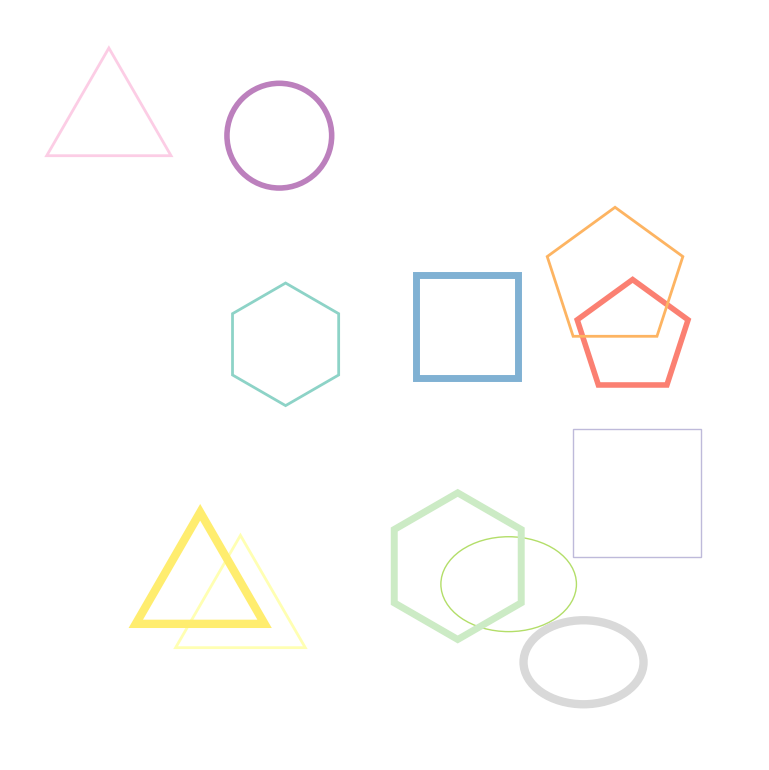[{"shape": "hexagon", "thickness": 1, "radius": 0.4, "center": [0.371, 0.553]}, {"shape": "triangle", "thickness": 1, "radius": 0.49, "center": [0.312, 0.207]}, {"shape": "square", "thickness": 0.5, "radius": 0.42, "center": [0.828, 0.36]}, {"shape": "pentagon", "thickness": 2, "radius": 0.38, "center": [0.822, 0.561]}, {"shape": "square", "thickness": 2.5, "radius": 0.33, "center": [0.607, 0.576]}, {"shape": "pentagon", "thickness": 1, "radius": 0.46, "center": [0.799, 0.638]}, {"shape": "oval", "thickness": 0.5, "radius": 0.44, "center": [0.661, 0.241]}, {"shape": "triangle", "thickness": 1, "radius": 0.47, "center": [0.141, 0.844]}, {"shape": "oval", "thickness": 3, "radius": 0.39, "center": [0.758, 0.14]}, {"shape": "circle", "thickness": 2, "radius": 0.34, "center": [0.363, 0.824]}, {"shape": "hexagon", "thickness": 2.5, "radius": 0.48, "center": [0.594, 0.265]}, {"shape": "triangle", "thickness": 3, "radius": 0.48, "center": [0.26, 0.238]}]